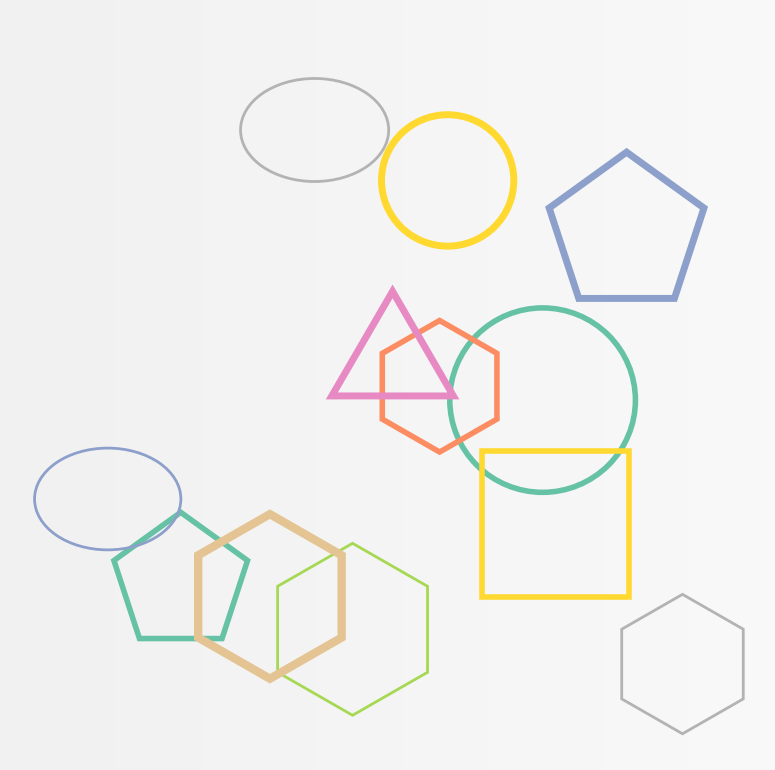[{"shape": "pentagon", "thickness": 2, "radius": 0.45, "center": [0.233, 0.244]}, {"shape": "circle", "thickness": 2, "radius": 0.6, "center": [0.7, 0.48]}, {"shape": "hexagon", "thickness": 2, "radius": 0.43, "center": [0.567, 0.498]}, {"shape": "oval", "thickness": 1, "radius": 0.47, "center": [0.139, 0.352]}, {"shape": "pentagon", "thickness": 2.5, "radius": 0.53, "center": [0.808, 0.697]}, {"shape": "triangle", "thickness": 2.5, "radius": 0.45, "center": [0.507, 0.531]}, {"shape": "hexagon", "thickness": 1, "radius": 0.56, "center": [0.455, 0.183]}, {"shape": "square", "thickness": 2, "radius": 0.47, "center": [0.716, 0.32]}, {"shape": "circle", "thickness": 2.5, "radius": 0.43, "center": [0.578, 0.766]}, {"shape": "hexagon", "thickness": 3, "radius": 0.53, "center": [0.348, 0.225]}, {"shape": "oval", "thickness": 1, "radius": 0.48, "center": [0.406, 0.831]}, {"shape": "hexagon", "thickness": 1, "radius": 0.45, "center": [0.881, 0.138]}]